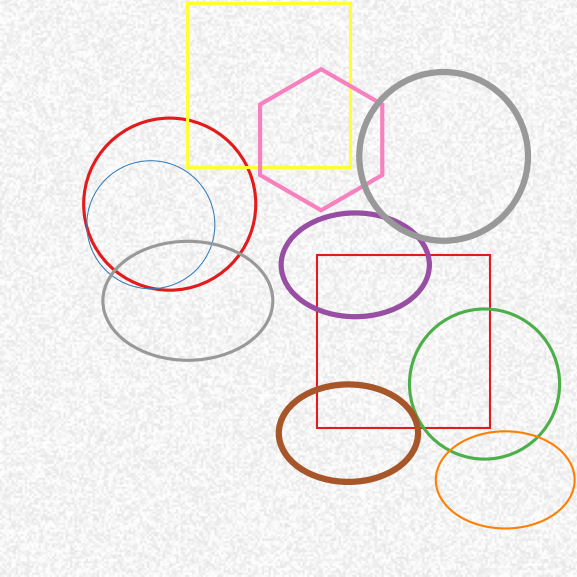[{"shape": "circle", "thickness": 1.5, "radius": 0.74, "center": [0.294, 0.646]}, {"shape": "square", "thickness": 1, "radius": 0.75, "center": [0.699, 0.407]}, {"shape": "circle", "thickness": 0.5, "radius": 0.55, "center": [0.261, 0.61]}, {"shape": "circle", "thickness": 1.5, "radius": 0.65, "center": [0.839, 0.334]}, {"shape": "oval", "thickness": 2.5, "radius": 0.64, "center": [0.615, 0.541]}, {"shape": "oval", "thickness": 1, "radius": 0.6, "center": [0.875, 0.168]}, {"shape": "square", "thickness": 1.5, "radius": 0.71, "center": [0.465, 0.852]}, {"shape": "oval", "thickness": 3, "radius": 0.6, "center": [0.603, 0.249]}, {"shape": "hexagon", "thickness": 2, "radius": 0.61, "center": [0.556, 0.757]}, {"shape": "circle", "thickness": 3, "radius": 0.73, "center": [0.768, 0.728]}, {"shape": "oval", "thickness": 1.5, "radius": 0.74, "center": [0.325, 0.478]}]